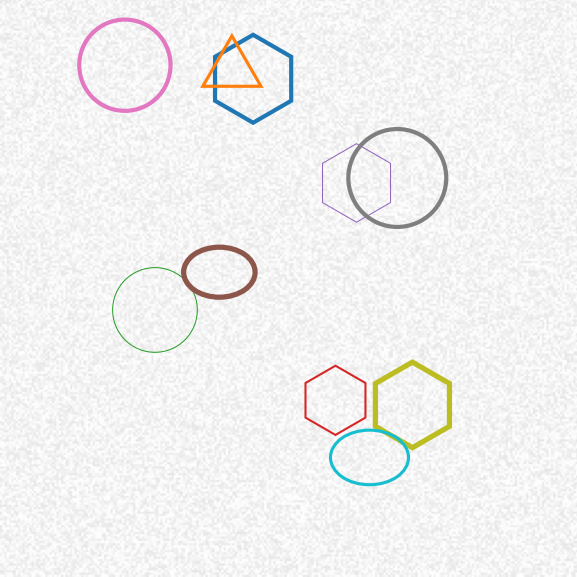[{"shape": "hexagon", "thickness": 2, "radius": 0.38, "center": [0.438, 0.863]}, {"shape": "triangle", "thickness": 1.5, "radius": 0.29, "center": [0.402, 0.879]}, {"shape": "circle", "thickness": 0.5, "radius": 0.37, "center": [0.268, 0.462]}, {"shape": "hexagon", "thickness": 1, "radius": 0.3, "center": [0.581, 0.306]}, {"shape": "hexagon", "thickness": 0.5, "radius": 0.34, "center": [0.617, 0.682]}, {"shape": "oval", "thickness": 2.5, "radius": 0.31, "center": [0.38, 0.528]}, {"shape": "circle", "thickness": 2, "radius": 0.4, "center": [0.216, 0.886]}, {"shape": "circle", "thickness": 2, "radius": 0.42, "center": [0.688, 0.691]}, {"shape": "hexagon", "thickness": 2.5, "radius": 0.37, "center": [0.714, 0.298]}, {"shape": "oval", "thickness": 1.5, "radius": 0.34, "center": [0.64, 0.207]}]